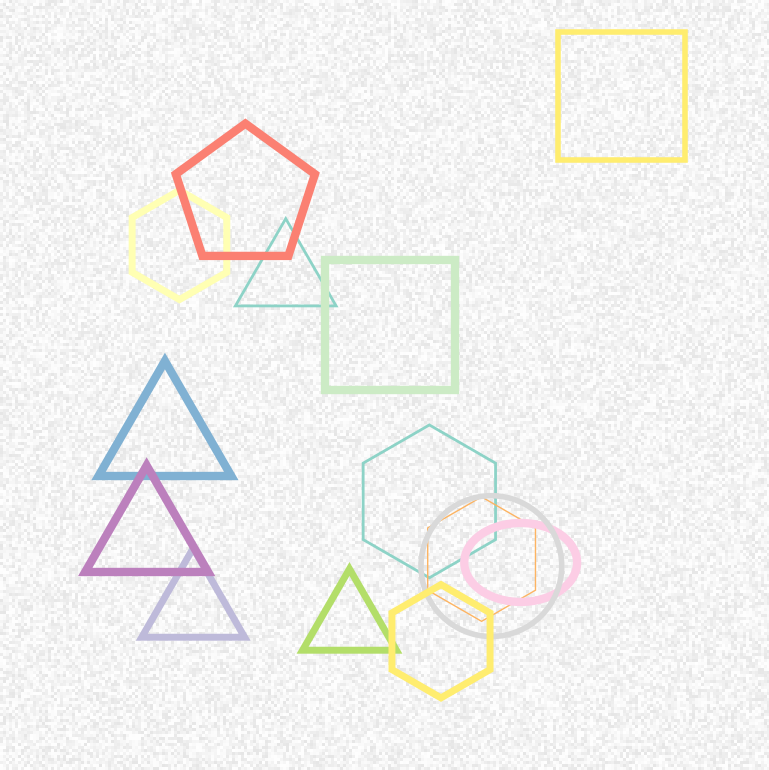[{"shape": "triangle", "thickness": 1, "radius": 0.38, "center": [0.371, 0.64]}, {"shape": "hexagon", "thickness": 1, "radius": 0.5, "center": [0.558, 0.349]}, {"shape": "hexagon", "thickness": 2.5, "radius": 0.35, "center": [0.233, 0.682]}, {"shape": "triangle", "thickness": 2.5, "radius": 0.39, "center": [0.251, 0.211]}, {"shape": "pentagon", "thickness": 3, "radius": 0.48, "center": [0.319, 0.744]}, {"shape": "triangle", "thickness": 3, "radius": 0.5, "center": [0.214, 0.432]}, {"shape": "hexagon", "thickness": 0.5, "radius": 0.4, "center": [0.625, 0.274]}, {"shape": "triangle", "thickness": 2.5, "radius": 0.35, "center": [0.454, 0.191]}, {"shape": "oval", "thickness": 3, "radius": 0.37, "center": [0.676, 0.27]}, {"shape": "circle", "thickness": 2, "radius": 0.46, "center": [0.638, 0.265]}, {"shape": "triangle", "thickness": 3, "radius": 0.46, "center": [0.19, 0.303]}, {"shape": "square", "thickness": 3, "radius": 0.42, "center": [0.506, 0.578]}, {"shape": "square", "thickness": 2, "radius": 0.41, "center": [0.807, 0.875]}, {"shape": "hexagon", "thickness": 2.5, "radius": 0.37, "center": [0.573, 0.167]}]